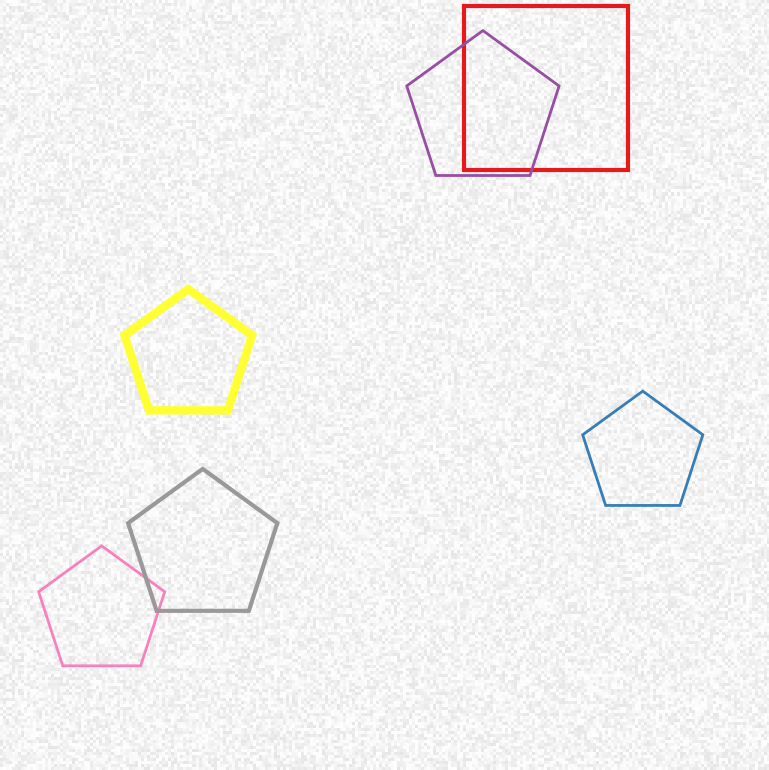[{"shape": "square", "thickness": 1.5, "radius": 0.53, "center": [0.71, 0.886]}, {"shape": "pentagon", "thickness": 1, "radius": 0.41, "center": [0.835, 0.41]}, {"shape": "pentagon", "thickness": 1, "radius": 0.52, "center": [0.627, 0.856]}, {"shape": "pentagon", "thickness": 3, "radius": 0.44, "center": [0.245, 0.537]}, {"shape": "pentagon", "thickness": 1, "radius": 0.43, "center": [0.132, 0.205]}, {"shape": "pentagon", "thickness": 1.5, "radius": 0.51, "center": [0.263, 0.289]}]